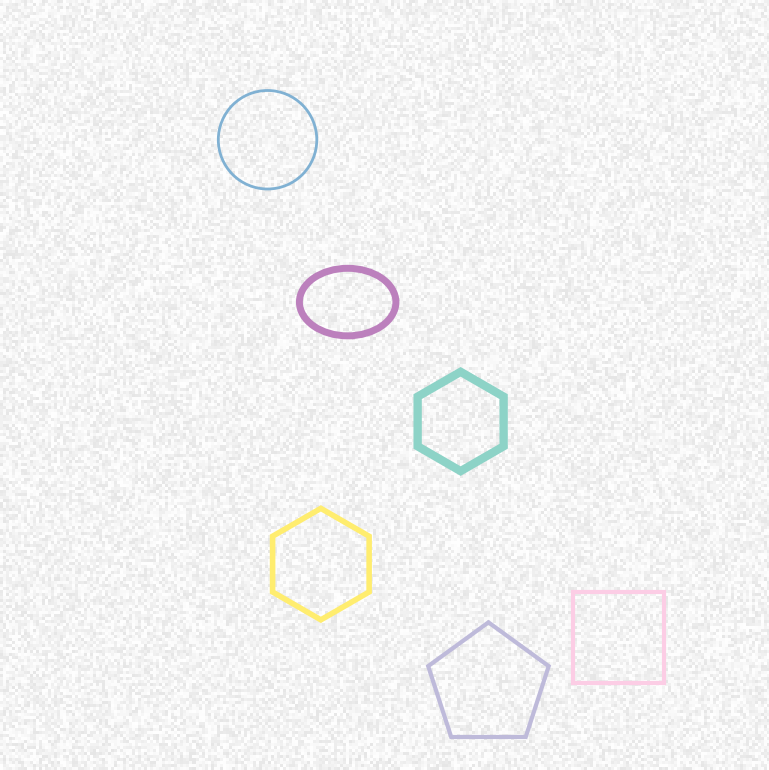[{"shape": "hexagon", "thickness": 3, "radius": 0.32, "center": [0.598, 0.453]}, {"shape": "pentagon", "thickness": 1.5, "radius": 0.41, "center": [0.634, 0.109]}, {"shape": "circle", "thickness": 1, "radius": 0.32, "center": [0.347, 0.819]}, {"shape": "square", "thickness": 1.5, "radius": 0.3, "center": [0.804, 0.172]}, {"shape": "oval", "thickness": 2.5, "radius": 0.31, "center": [0.452, 0.608]}, {"shape": "hexagon", "thickness": 2, "radius": 0.36, "center": [0.417, 0.267]}]